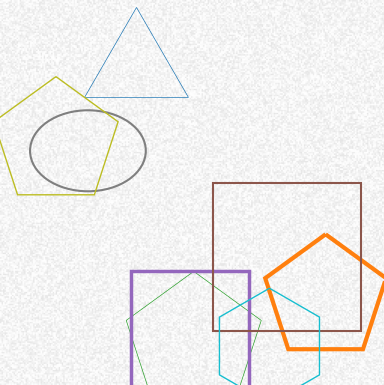[{"shape": "triangle", "thickness": 0.5, "radius": 0.78, "center": [0.355, 0.825]}, {"shape": "pentagon", "thickness": 3, "radius": 0.82, "center": [0.846, 0.226]}, {"shape": "pentagon", "thickness": 0.5, "radius": 0.92, "center": [0.503, 0.111]}, {"shape": "square", "thickness": 2.5, "radius": 0.76, "center": [0.493, 0.144]}, {"shape": "square", "thickness": 1.5, "radius": 0.96, "center": [0.745, 0.332]}, {"shape": "oval", "thickness": 1.5, "radius": 0.75, "center": [0.228, 0.608]}, {"shape": "pentagon", "thickness": 1, "radius": 0.85, "center": [0.145, 0.631]}, {"shape": "hexagon", "thickness": 1, "radius": 0.75, "center": [0.7, 0.101]}]